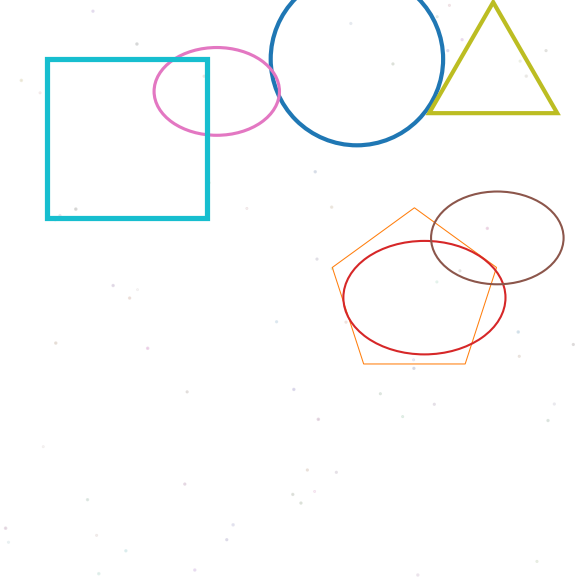[{"shape": "circle", "thickness": 2, "radius": 0.75, "center": [0.618, 0.897]}, {"shape": "pentagon", "thickness": 0.5, "radius": 0.75, "center": [0.718, 0.49]}, {"shape": "oval", "thickness": 1, "radius": 0.7, "center": [0.735, 0.484]}, {"shape": "oval", "thickness": 1, "radius": 0.57, "center": [0.861, 0.587]}, {"shape": "oval", "thickness": 1.5, "radius": 0.54, "center": [0.375, 0.841]}, {"shape": "triangle", "thickness": 2, "radius": 0.64, "center": [0.854, 0.867]}, {"shape": "square", "thickness": 2.5, "radius": 0.69, "center": [0.22, 0.759]}]